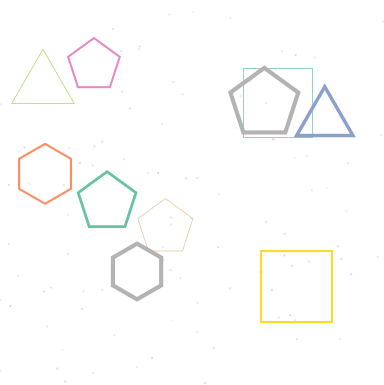[{"shape": "square", "thickness": 0.5, "radius": 0.45, "center": [0.722, 0.734]}, {"shape": "pentagon", "thickness": 2, "radius": 0.39, "center": [0.278, 0.475]}, {"shape": "hexagon", "thickness": 1.5, "radius": 0.39, "center": [0.117, 0.549]}, {"shape": "triangle", "thickness": 2.5, "radius": 0.42, "center": [0.844, 0.69]}, {"shape": "pentagon", "thickness": 1.5, "radius": 0.35, "center": [0.244, 0.831]}, {"shape": "triangle", "thickness": 0.5, "radius": 0.47, "center": [0.112, 0.778]}, {"shape": "square", "thickness": 1.5, "radius": 0.46, "center": [0.77, 0.256]}, {"shape": "pentagon", "thickness": 0.5, "radius": 0.38, "center": [0.43, 0.409]}, {"shape": "hexagon", "thickness": 3, "radius": 0.36, "center": [0.356, 0.295]}, {"shape": "pentagon", "thickness": 3, "radius": 0.46, "center": [0.687, 0.731]}]